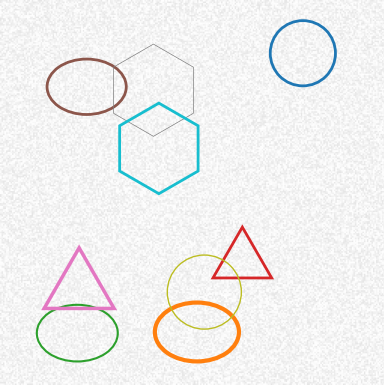[{"shape": "circle", "thickness": 2, "radius": 0.42, "center": [0.787, 0.862]}, {"shape": "oval", "thickness": 3, "radius": 0.55, "center": [0.511, 0.138]}, {"shape": "oval", "thickness": 1.5, "radius": 0.53, "center": [0.201, 0.135]}, {"shape": "triangle", "thickness": 2, "radius": 0.44, "center": [0.629, 0.322]}, {"shape": "oval", "thickness": 2, "radius": 0.51, "center": [0.225, 0.775]}, {"shape": "triangle", "thickness": 2.5, "radius": 0.52, "center": [0.205, 0.251]}, {"shape": "hexagon", "thickness": 0.5, "radius": 0.6, "center": [0.399, 0.766]}, {"shape": "circle", "thickness": 1, "radius": 0.48, "center": [0.531, 0.241]}, {"shape": "hexagon", "thickness": 2, "radius": 0.59, "center": [0.413, 0.615]}]